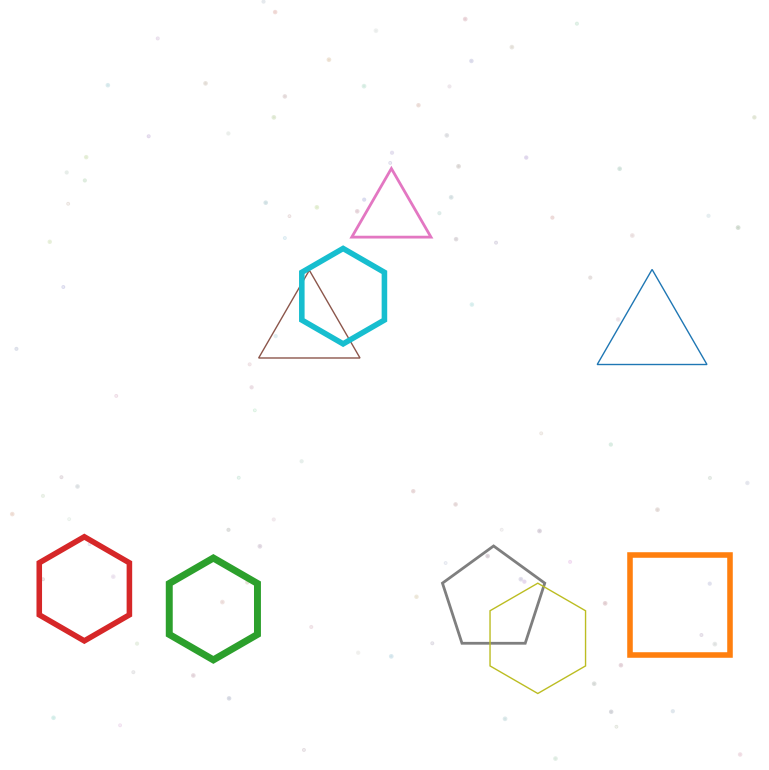[{"shape": "triangle", "thickness": 0.5, "radius": 0.41, "center": [0.847, 0.568]}, {"shape": "square", "thickness": 2, "radius": 0.32, "center": [0.883, 0.214]}, {"shape": "hexagon", "thickness": 2.5, "radius": 0.33, "center": [0.277, 0.209]}, {"shape": "hexagon", "thickness": 2, "radius": 0.34, "center": [0.11, 0.235]}, {"shape": "triangle", "thickness": 0.5, "radius": 0.38, "center": [0.402, 0.573]}, {"shape": "triangle", "thickness": 1, "radius": 0.3, "center": [0.508, 0.722]}, {"shape": "pentagon", "thickness": 1, "radius": 0.35, "center": [0.641, 0.221]}, {"shape": "hexagon", "thickness": 0.5, "radius": 0.36, "center": [0.698, 0.171]}, {"shape": "hexagon", "thickness": 2, "radius": 0.31, "center": [0.446, 0.615]}]